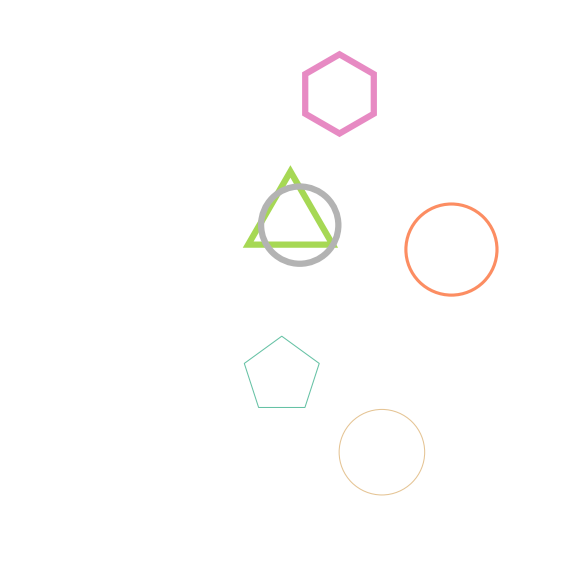[{"shape": "pentagon", "thickness": 0.5, "radius": 0.34, "center": [0.488, 0.349]}, {"shape": "circle", "thickness": 1.5, "radius": 0.39, "center": [0.782, 0.567]}, {"shape": "hexagon", "thickness": 3, "radius": 0.34, "center": [0.588, 0.836]}, {"shape": "triangle", "thickness": 3, "radius": 0.42, "center": [0.503, 0.618]}, {"shape": "circle", "thickness": 0.5, "radius": 0.37, "center": [0.661, 0.216]}, {"shape": "circle", "thickness": 3, "radius": 0.33, "center": [0.519, 0.609]}]